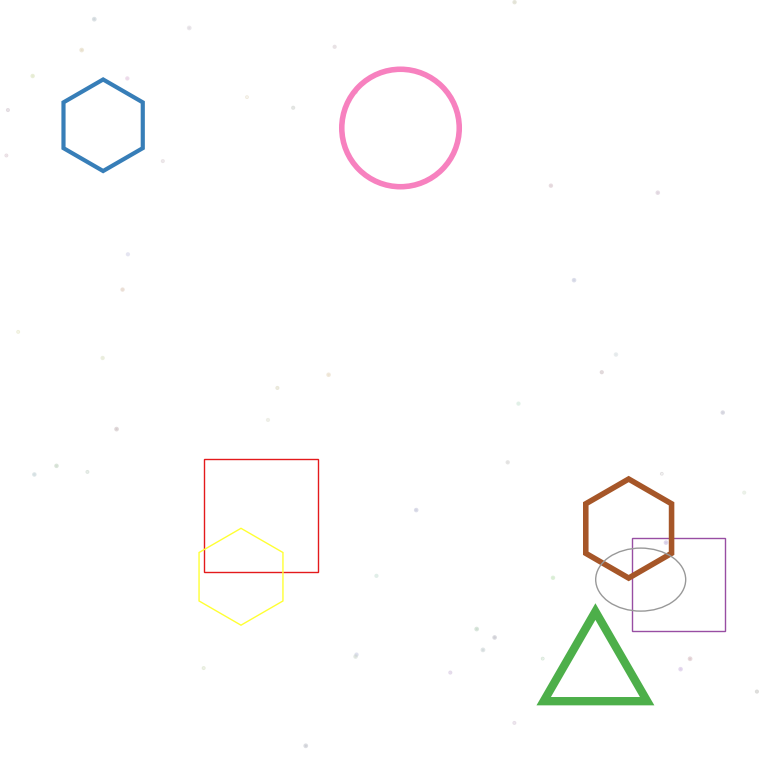[{"shape": "square", "thickness": 0.5, "radius": 0.37, "center": [0.339, 0.331]}, {"shape": "hexagon", "thickness": 1.5, "radius": 0.3, "center": [0.134, 0.837]}, {"shape": "triangle", "thickness": 3, "radius": 0.39, "center": [0.773, 0.128]}, {"shape": "square", "thickness": 0.5, "radius": 0.3, "center": [0.881, 0.241]}, {"shape": "hexagon", "thickness": 0.5, "radius": 0.31, "center": [0.313, 0.251]}, {"shape": "hexagon", "thickness": 2, "radius": 0.32, "center": [0.816, 0.314]}, {"shape": "circle", "thickness": 2, "radius": 0.38, "center": [0.52, 0.834]}, {"shape": "oval", "thickness": 0.5, "radius": 0.29, "center": [0.832, 0.247]}]